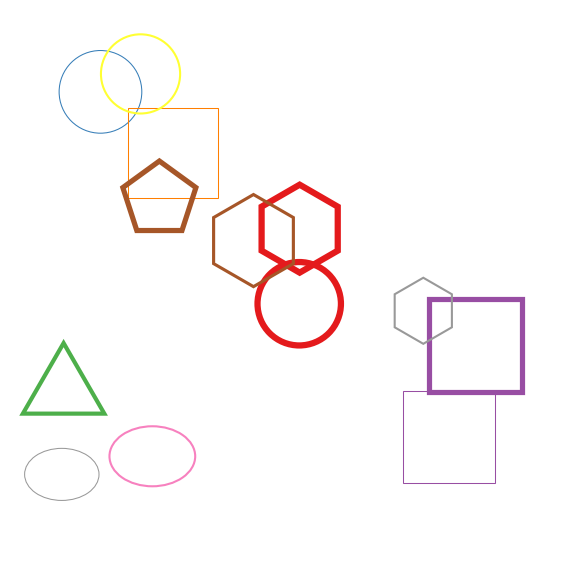[{"shape": "circle", "thickness": 3, "radius": 0.36, "center": [0.518, 0.473]}, {"shape": "hexagon", "thickness": 3, "radius": 0.38, "center": [0.519, 0.603]}, {"shape": "circle", "thickness": 0.5, "radius": 0.36, "center": [0.174, 0.84]}, {"shape": "triangle", "thickness": 2, "radius": 0.41, "center": [0.11, 0.324]}, {"shape": "square", "thickness": 2.5, "radius": 0.4, "center": [0.824, 0.402]}, {"shape": "square", "thickness": 0.5, "radius": 0.4, "center": [0.778, 0.243]}, {"shape": "square", "thickness": 0.5, "radius": 0.39, "center": [0.299, 0.734]}, {"shape": "circle", "thickness": 1, "radius": 0.34, "center": [0.243, 0.871]}, {"shape": "hexagon", "thickness": 1.5, "radius": 0.4, "center": [0.439, 0.583]}, {"shape": "pentagon", "thickness": 2.5, "radius": 0.33, "center": [0.276, 0.654]}, {"shape": "oval", "thickness": 1, "radius": 0.37, "center": [0.264, 0.209]}, {"shape": "oval", "thickness": 0.5, "radius": 0.32, "center": [0.107, 0.178]}, {"shape": "hexagon", "thickness": 1, "radius": 0.29, "center": [0.733, 0.461]}]